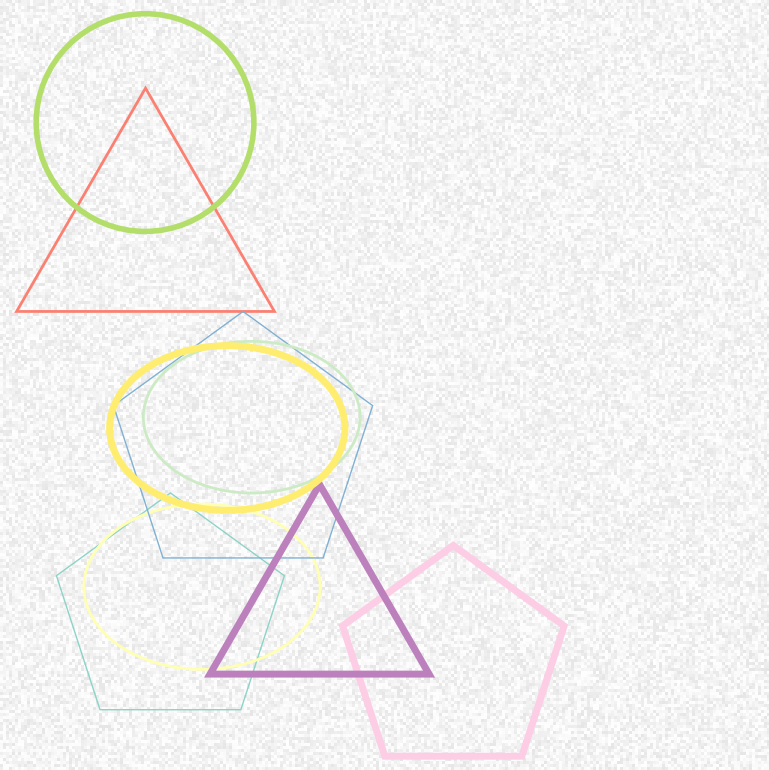[{"shape": "pentagon", "thickness": 0.5, "radius": 0.78, "center": [0.221, 0.204]}, {"shape": "oval", "thickness": 1, "radius": 0.77, "center": [0.262, 0.238]}, {"shape": "triangle", "thickness": 1, "radius": 0.97, "center": [0.189, 0.692]}, {"shape": "pentagon", "thickness": 0.5, "radius": 0.88, "center": [0.316, 0.419]}, {"shape": "circle", "thickness": 2, "radius": 0.71, "center": [0.188, 0.841]}, {"shape": "pentagon", "thickness": 2.5, "radius": 0.76, "center": [0.589, 0.14]}, {"shape": "triangle", "thickness": 2.5, "radius": 0.82, "center": [0.415, 0.207]}, {"shape": "oval", "thickness": 1, "radius": 0.7, "center": [0.327, 0.458]}, {"shape": "oval", "thickness": 2.5, "radius": 0.76, "center": [0.295, 0.444]}]